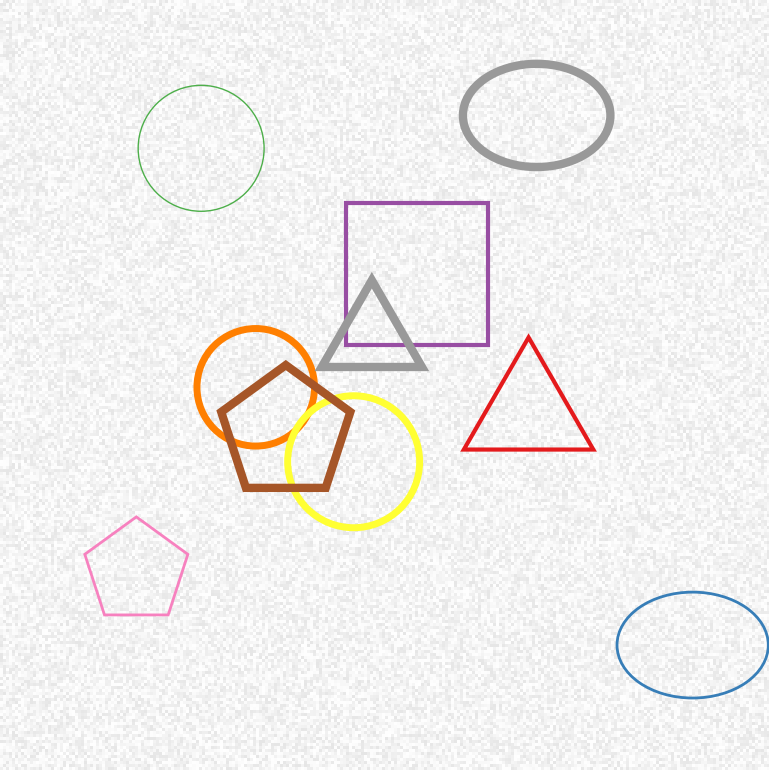[{"shape": "triangle", "thickness": 1.5, "radius": 0.49, "center": [0.686, 0.465]}, {"shape": "oval", "thickness": 1, "radius": 0.49, "center": [0.9, 0.162]}, {"shape": "circle", "thickness": 0.5, "radius": 0.41, "center": [0.261, 0.807]}, {"shape": "square", "thickness": 1.5, "radius": 0.46, "center": [0.541, 0.644]}, {"shape": "circle", "thickness": 2.5, "radius": 0.38, "center": [0.332, 0.497]}, {"shape": "circle", "thickness": 2.5, "radius": 0.43, "center": [0.459, 0.4]}, {"shape": "pentagon", "thickness": 3, "radius": 0.44, "center": [0.371, 0.438]}, {"shape": "pentagon", "thickness": 1, "radius": 0.35, "center": [0.177, 0.258]}, {"shape": "triangle", "thickness": 3, "radius": 0.38, "center": [0.483, 0.561]}, {"shape": "oval", "thickness": 3, "radius": 0.48, "center": [0.697, 0.85]}]